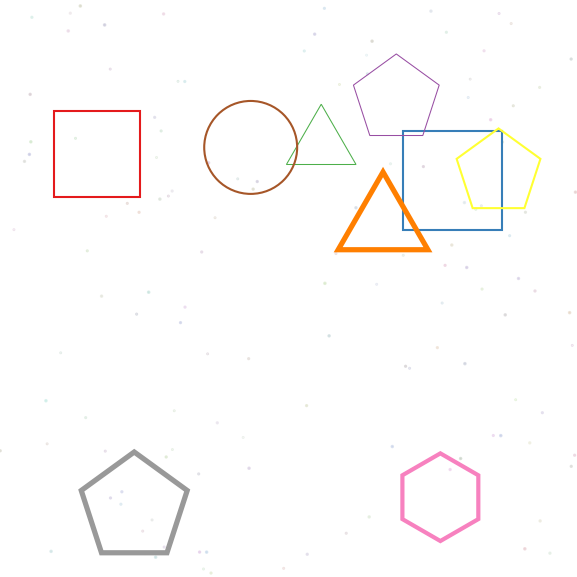[{"shape": "square", "thickness": 1, "radius": 0.37, "center": [0.168, 0.733]}, {"shape": "square", "thickness": 1, "radius": 0.43, "center": [0.784, 0.686]}, {"shape": "triangle", "thickness": 0.5, "radius": 0.35, "center": [0.556, 0.749]}, {"shape": "pentagon", "thickness": 0.5, "radius": 0.39, "center": [0.686, 0.828]}, {"shape": "triangle", "thickness": 2.5, "radius": 0.45, "center": [0.663, 0.612]}, {"shape": "pentagon", "thickness": 1, "radius": 0.38, "center": [0.863, 0.7]}, {"shape": "circle", "thickness": 1, "radius": 0.4, "center": [0.434, 0.744]}, {"shape": "hexagon", "thickness": 2, "radius": 0.38, "center": [0.763, 0.138]}, {"shape": "pentagon", "thickness": 2.5, "radius": 0.48, "center": [0.232, 0.12]}]